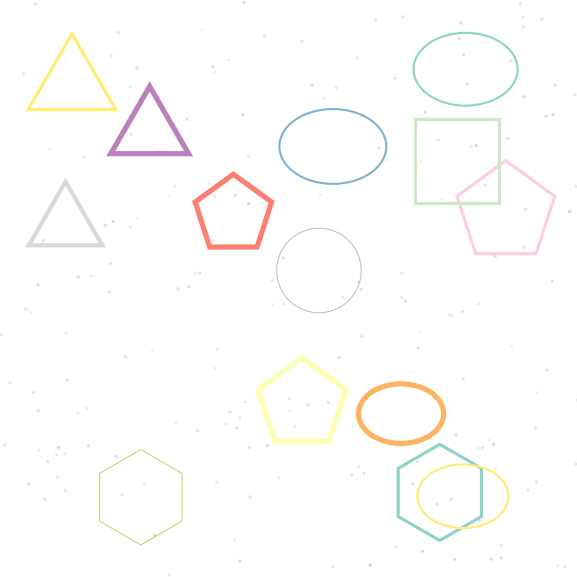[{"shape": "hexagon", "thickness": 1.5, "radius": 0.42, "center": [0.762, 0.146]}, {"shape": "oval", "thickness": 1, "radius": 0.45, "center": [0.806, 0.879]}, {"shape": "pentagon", "thickness": 2.5, "radius": 0.4, "center": [0.523, 0.3]}, {"shape": "circle", "thickness": 0.5, "radius": 0.37, "center": [0.552, 0.531]}, {"shape": "pentagon", "thickness": 2.5, "radius": 0.35, "center": [0.404, 0.628]}, {"shape": "oval", "thickness": 1, "radius": 0.46, "center": [0.576, 0.746]}, {"shape": "oval", "thickness": 2.5, "radius": 0.37, "center": [0.695, 0.283]}, {"shape": "hexagon", "thickness": 0.5, "radius": 0.41, "center": [0.244, 0.138]}, {"shape": "pentagon", "thickness": 1.5, "radius": 0.45, "center": [0.876, 0.632]}, {"shape": "triangle", "thickness": 2, "radius": 0.37, "center": [0.114, 0.611]}, {"shape": "triangle", "thickness": 2.5, "radius": 0.39, "center": [0.259, 0.772]}, {"shape": "square", "thickness": 1.5, "radius": 0.36, "center": [0.792, 0.721]}, {"shape": "oval", "thickness": 1, "radius": 0.39, "center": [0.802, 0.14]}, {"shape": "triangle", "thickness": 1.5, "radius": 0.44, "center": [0.125, 0.853]}]